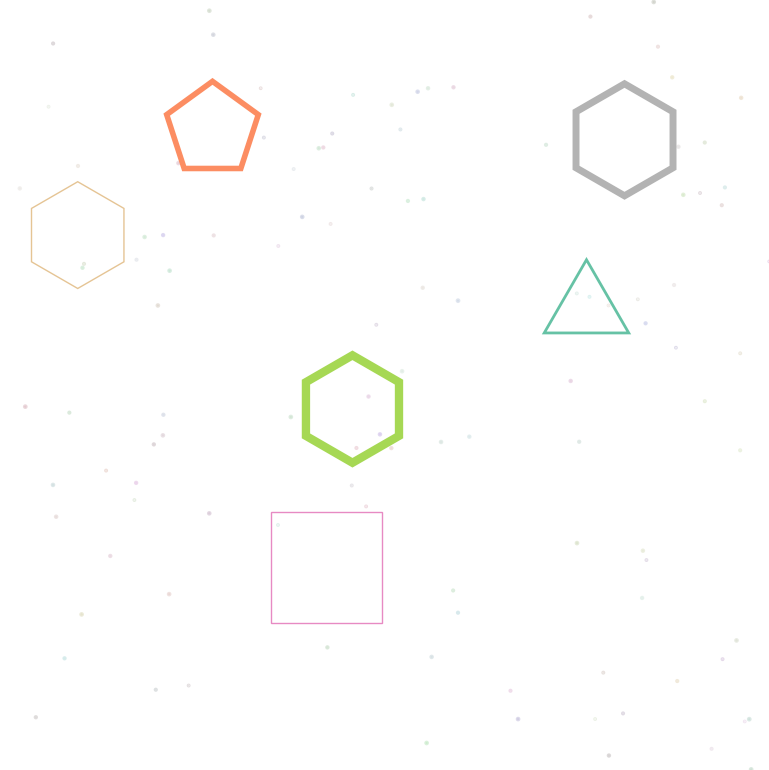[{"shape": "triangle", "thickness": 1, "radius": 0.32, "center": [0.762, 0.599]}, {"shape": "pentagon", "thickness": 2, "radius": 0.31, "center": [0.276, 0.832]}, {"shape": "square", "thickness": 0.5, "radius": 0.36, "center": [0.424, 0.263]}, {"shape": "hexagon", "thickness": 3, "radius": 0.35, "center": [0.458, 0.469]}, {"shape": "hexagon", "thickness": 0.5, "radius": 0.35, "center": [0.101, 0.695]}, {"shape": "hexagon", "thickness": 2.5, "radius": 0.36, "center": [0.811, 0.818]}]